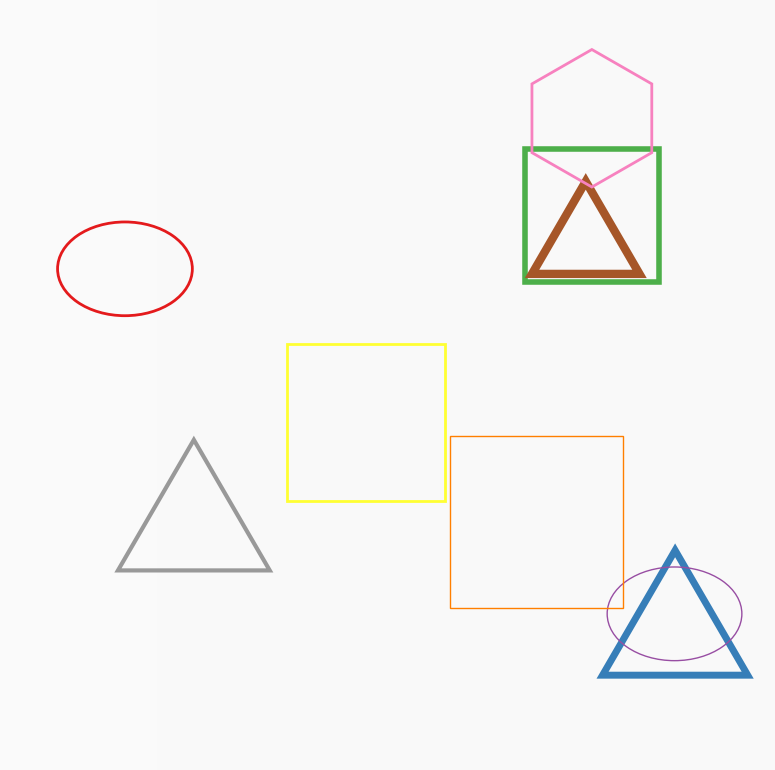[{"shape": "oval", "thickness": 1, "radius": 0.43, "center": [0.161, 0.651]}, {"shape": "triangle", "thickness": 2.5, "radius": 0.54, "center": [0.871, 0.177]}, {"shape": "square", "thickness": 2, "radius": 0.43, "center": [0.764, 0.72]}, {"shape": "oval", "thickness": 0.5, "radius": 0.43, "center": [0.87, 0.203]}, {"shape": "square", "thickness": 0.5, "radius": 0.56, "center": [0.693, 0.322]}, {"shape": "square", "thickness": 1, "radius": 0.51, "center": [0.472, 0.451]}, {"shape": "triangle", "thickness": 3, "radius": 0.4, "center": [0.756, 0.684]}, {"shape": "hexagon", "thickness": 1, "radius": 0.45, "center": [0.764, 0.846]}, {"shape": "triangle", "thickness": 1.5, "radius": 0.57, "center": [0.25, 0.316]}]